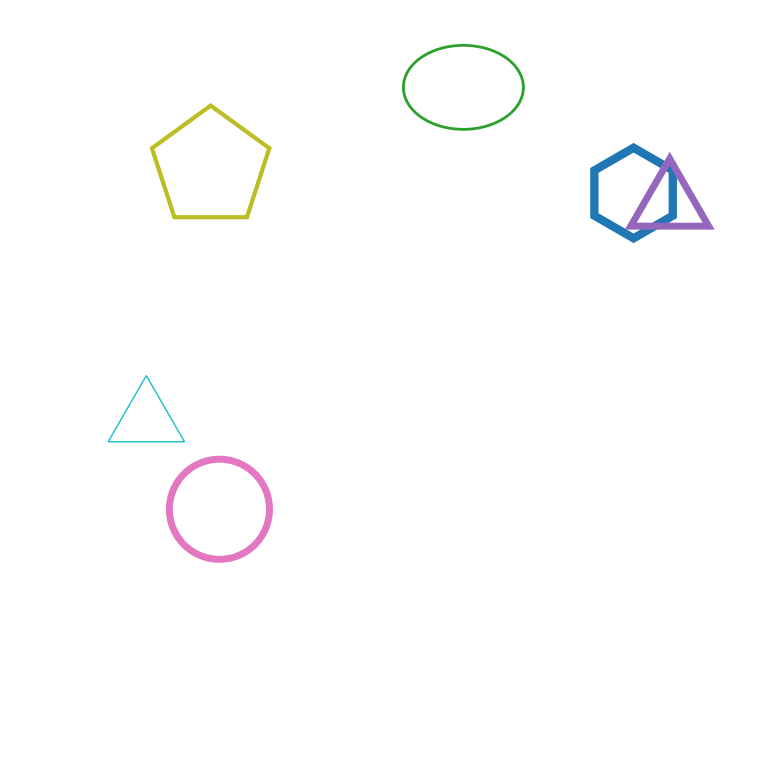[{"shape": "hexagon", "thickness": 3, "radius": 0.29, "center": [0.823, 0.749]}, {"shape": "oval", "thickness": 1, "radius": 0.39, "center": [0.602, 0.887]}, {"shape": "triangle", "thickness": 2.5, "radius": 0.29, "center": [0.87, 0.735]}, {"shape": "circle", "thickness": 2.5, "radius": 0.33, "center": [0.285, 0.339]}, {"shape": "pentagon", "thickness": 1.5, "radius": 0.4, "center": [0.274, 0.783]}, {"shape": "triangle", "thickness": 0.5, "radius": 0.29, "center": [0.19, 0.455]}]